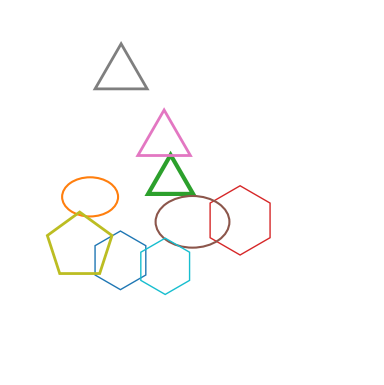[{"shape": "hexagon", "thickness": 1, "radius": 0.38, "center": [0.313, 0.324]}, {"shape": "oval", "thickness": 1.5, "radius": 0.36, "center": [0.234, 0.489]}, {"shape": "triangle", "thickness": 3, "radius": 0.34, "center": [0.443, 0.53]}, {"shape": "hexagon", "thickness": 1, "radius": 0.45, "center": [0.624, 0.428]}, {"shape": "oval", "thickness": 1.5, "radius": 0.48, "center": [0.5, 0.424]}, {"shape": "triangle", "thickness": 2, "radius": 0.39, "center": [0.426, 0.635]}, {"shape": "triangle", "thickness": 2, "radius": 0.39, "center": [0.315, 0.808]}, {"shape": "pentagon", "thickness": 2, "radius": 0.44, "center": [0.207, 0.361]}, {"shape": "hexagon", "thickness": 1, "radius": 0.37, "center": [0.429, 0.308]}]